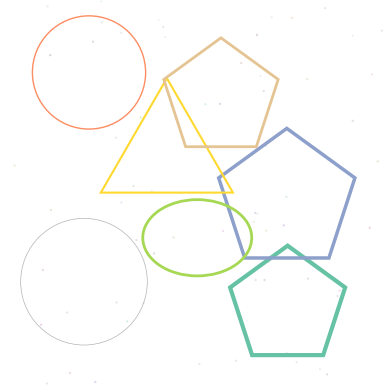[{"shape": "pentagon", "thickness": 3, "radius": 0.79, "center": [0.747, 0.205]}, {"shape": "circle", "thickness": 1, "radius": 0.74, "center": [0.231, 0.812]}, {"shape": "pentagon", "thickness": 2.5, "radius": 0.93, "center": [0.745, 0.48]}, {"shape": "oval", "thickness": 2, "radius": 0.71, "center": [0.512, 0.382]}, {"shape": "triangle", "thickness": 1.5, "radius": 0.99, "center": [0.433, 0.599]}, {"shape": "pentagon", "thickness": 2, "radius": 0.78, "center": [0.574, 0.745]}, {"shape": "circle", "thickness": 0.5, "radius": 0.82, "center": [0.218, 0.268]}]